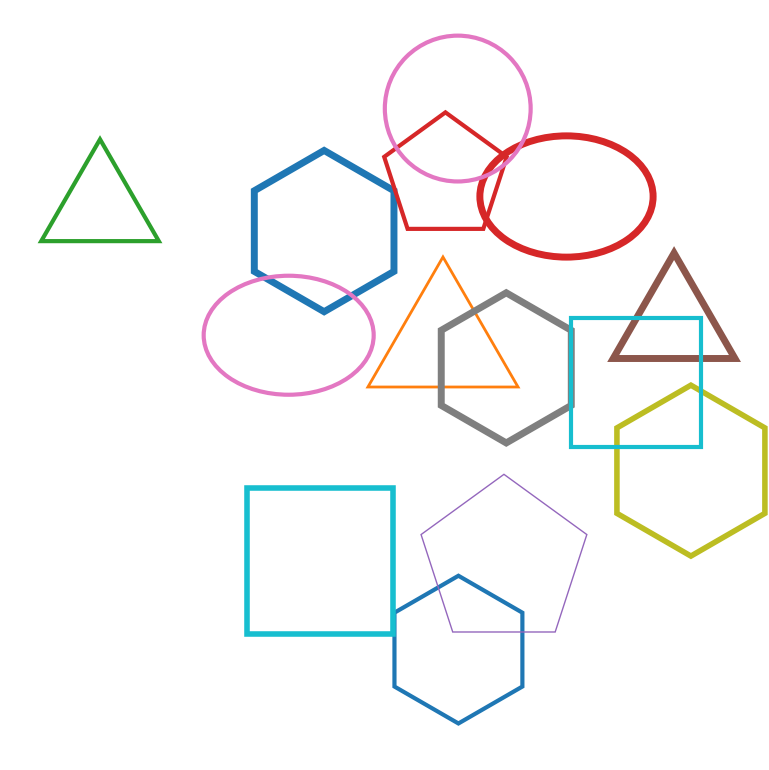[{"shape": "hexagon", "thickness": 2.5, "radius": 0.52, "center": [0.421, 0.7]}, {"shape": "hexagon", "thickness": 1.5, "radius": 0.48, "center": [0.595, 0.156]}, {"shape": "triangle", "thickness": 1, "radius": 0.56, "center": [0.575, 0.554]}, {"shape": "triangle", "thickness": 1.5, "radius": 0.44, "center": [0.13, 0.731]}, {"shape": "pentagon", "thickness": 1.5, "radius": 0.42, "center": [0.578, 0.77]}, {"shape": "oval", "thickness": 2.5, "radius": 0.56, "center": [0.736, 0.745]}, {"shape": "pentagon", "thickness": 0.5, "radius": 0.57, "center": [0.654, 0.271]}, {"shape": "triangle", "thickness": 2.5, "radius": 0.46, "center": [0.875, 0.58]}, {"shape": "oval", "thickness": 1.5, "radius": 0.55, "center": [0.375, 0.565]}, {"shape": "circle", "thickness": 1.5, "radius": 0.47, "center": [0.594, 0.859]}, {"shape": "hexagon", "thickness": 2.5, "radius": 0.49, "center": [0.657, 0.522]}, {"shape": "hexagon", "thickness": 2, "radius": 0.55, "center": [0.897, 0.389]}, {"shape": "square", "thickness": 1.5, "radius": 0.42, "center": [0.826, 0.503]}, {"shape": "square", "thickness": 2, "radius": 0.47, "center": [0.416, 0.272]}]